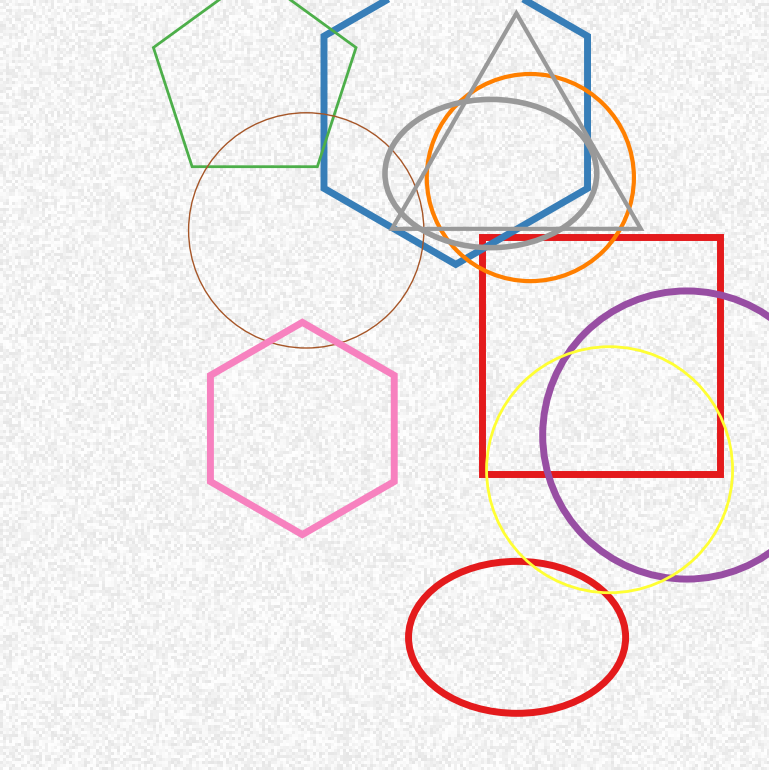[{"shape": "oval", "thickness": 2.5, "radius": 0.7, "center": [0.672, 0.172]}, {"shape": "square", "thickness": 2.5, "radius": 0.77, "center": [0.781, 0.538]}, {"shape": "hexagon", "thickness": 2.5, "radius": 0.99, "center": [0.592, 0.854]}, {"shape": "pentagon", "thickness": 1, "radius": 0.69, "center": [0.331, 0.895]}, {"shape": "circle", "thickness": 2.5, "radius": 0.94, "center": [0.892, 0.435]}, {"shape": "circle", "thickness": 1.5, "radius": 0.67, "center": [0.689, 0.769]}, {"shape": "circle", "thickness": 1, "radius": 0.8, "center": [0.792, 0.39]}, {"shape": "circle", "thickness": 0.5, "radius": 0.76, "center": [0.398, 0.701]}, {"shape": "hexagon", "thickness": 2.5, "radius": 0.69, "center": [0.393, 0.444]}, {"shape": "oval", "thickness": 2, "radius": 0.69, "center": [0.637, 0.775]}, {"shape": "triangle", "thickness": 1.5, "radius": 0.93, "center": [0.671, 0.796]}]